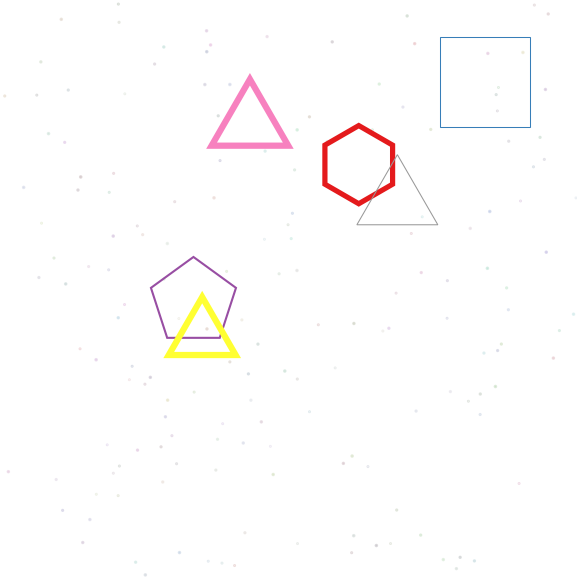[{"shape": "hexagon", "thickness": 2.5, "radius": 0.34, "center": [0.621, 0.714]}, {"shape": "square", "thickness": 0.5, "radius": 0.39, "center": [0.84, 0.857]}, {"shape": "pentagon", "thickness": 1, "radius": 0.39, "center": [0.335, 0.477]}, {"shape": "triangle", "thickness": 3, "radius": 0.33, "center": [0.35, 0.418]}, {"shape": "triangle", "thickness": 3, "radius": 0.38, "center": [0.433, 0.785]}, {"shape": "triangle", "thickness": 0.5, "radius": 0.4, "center": [0.688, 0.65]}]